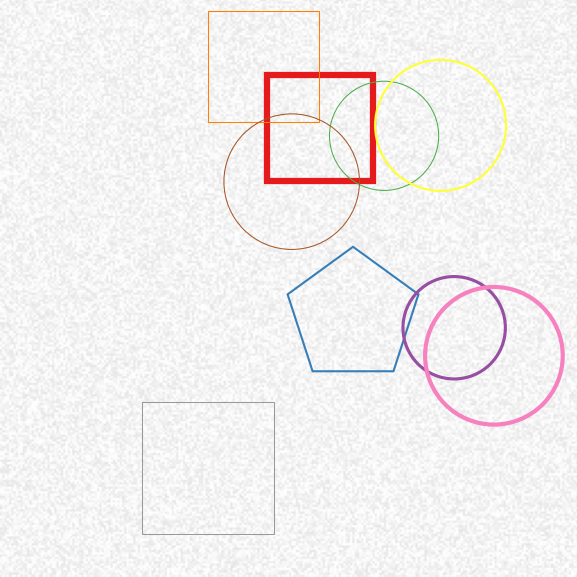[{"shape": "square", "thickness": 3, "radius": 0.46, "center": [0.554, 0.777]}, {"shape": "pentagon", "thickness": 1, "radius": 0.6, "center": [0.611, 0.453]}, {"shape": "circle", "thickness": 0.5, "radius": 0.47, "center": [0.665, 0.764]}, {"shape": "circle", "thickness": 1.5, "radius": 0.44, "center": [0.786, 0.432]}, {"shape": "square", "thickness": 0.5, "radius": 0.48, "center": [0.456, 0.884]}, {"shape": "circle", "thickness": 1, "radius": 0.57, "center": [0.763, 0.782]}, {"shape": "circle", "thickness": 0.5, "radius": 0.59, "center": [0.505, 0.685]}, {"shape": "circle", "thickness": 2, "radius": 0.6, "center": [0.855, 0.383]}, {"shape": "square", "thickness": 0.5, "radius": 0.57, "center": [0.361, 0.189]}]